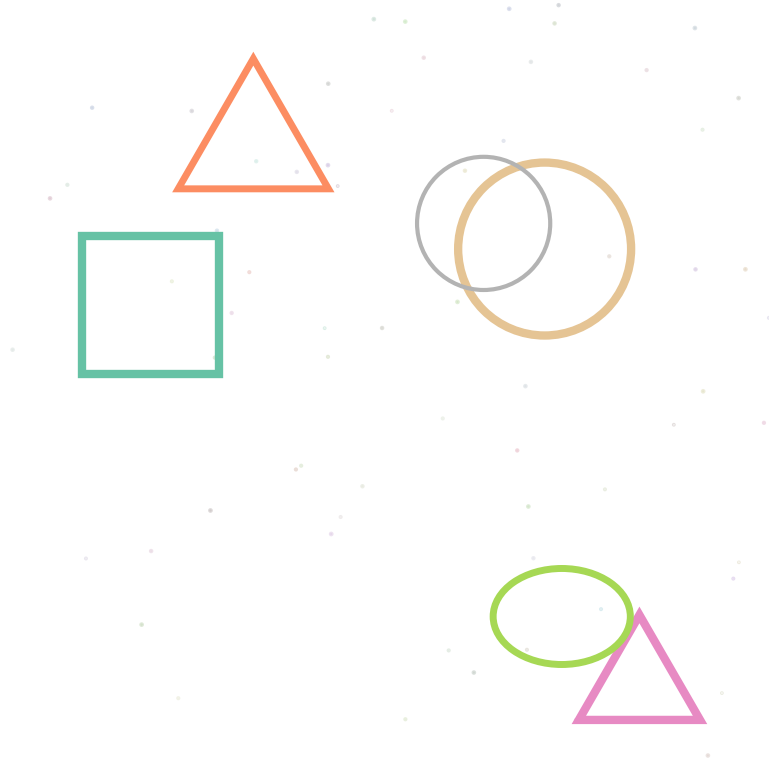[{"shape": "square", "thickness": 3, "radius": 0.45, "center": [0.195, 0.604]}, {"shape": "triangle", "thickness": 2.5, "radius": 0.56, "center": [0.329, 0.811]}, {"shape": "triangle", "thickness": 3, "radius": 0.45, "center": [0.83, 0.11]}, {"shape": "oval", "thickness": 2.5, "radius": 0.45, "center": [0.73, 0.199]}, {"shape": "circle", "thickness": 3, "radius": 0.56, "center": [0.707, 0.677]}, {"shape": "circle", "thickness": 1.5, "radius": 0.43, "center": [0.628, 0.71]}]